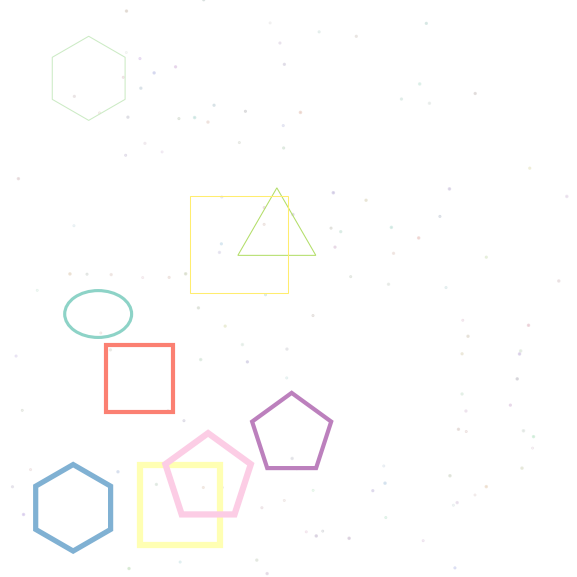[{"shape": "oval", "thickness": 1.5, "radius": 0.29, "center": [0.17, 0.455]}, {"shape": "square", "thickness": 3, "radius": 0.35, "center": [0.311, 0.124]}, {"shape": "square", "thickness": 2, "radius": 0.29, "center": [0.241, 0.344]}, {"shape": "hexagon", "thickness": 2.5, "radius": 0.37, "center": [0.127, 0.12]}, {"shape": "triangle", "thickness": 0.5, "radius": 0.39, "center": [0.479, 0.596]}, {"shape": "pentagon", "thickness": 3, "radius": 0.39, "center": [0.36, 0.171]}, {"shape": "pentagon", "thickness": 2, "radius": 0.36, "center": [0.505, 0.247]}, {"shape": "hexagon", "thickness": 0.5, "radius": 0.36, "center": [0.154, 0.864]}, {"shape": "square", "thickness": 0.5, "radius": 0.42, "center": [0.414, 0.576]}]